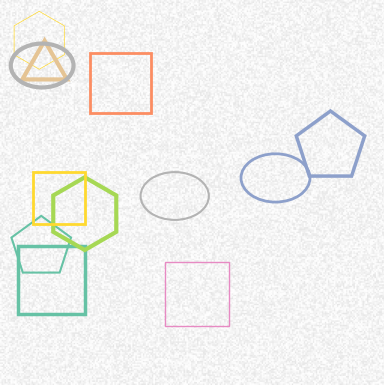[{"shape": "square", "thickness": 2.5, "radius": 0.44, "center": [0.134, 0.272]}, {"shape": "pentagon", "thickness": 1.5, "radius": 0.41, "center": [0.107, 0.358]}, {"shape": "square", "thickness": 2, "radius": 0.39, "center": [0.313, 0.785]}, {"shape": "oval", "thickness": 2, "radius": 0.45, "center": [0.716, 0.538]}, {"shape": "pentagon", "thickness": 2.5, "radius": 0.47, "center": [0.858, 0.618]}, {"shape": "square", "thickness": 1, "radius": 0.41, "center": [0.512, 0.237]}, {"shape": "hexagon", "thickness": 3, "radius": 0.47, "center": [0.22, 0.445]}, {"shape": "hexagon", "thickness": 0.5, "radius": 0.38, "center": [0.102, 0.895]}, {"shape": "square", "thickness": 2, "radius": 0.34, "center": [0.153, 0.485]}, {"shape": "triangle", "thickness": 3, "radius": 0.33, "center": [0.116, 0.827]}, {"shape": "oval", "thickness": 3, "radius": 0.41, "center": [0.109, 0.83]}, {"shape": "oval", "thickness": 1.5, "radius": 0.44, "center": [0.454, 0.491]}]